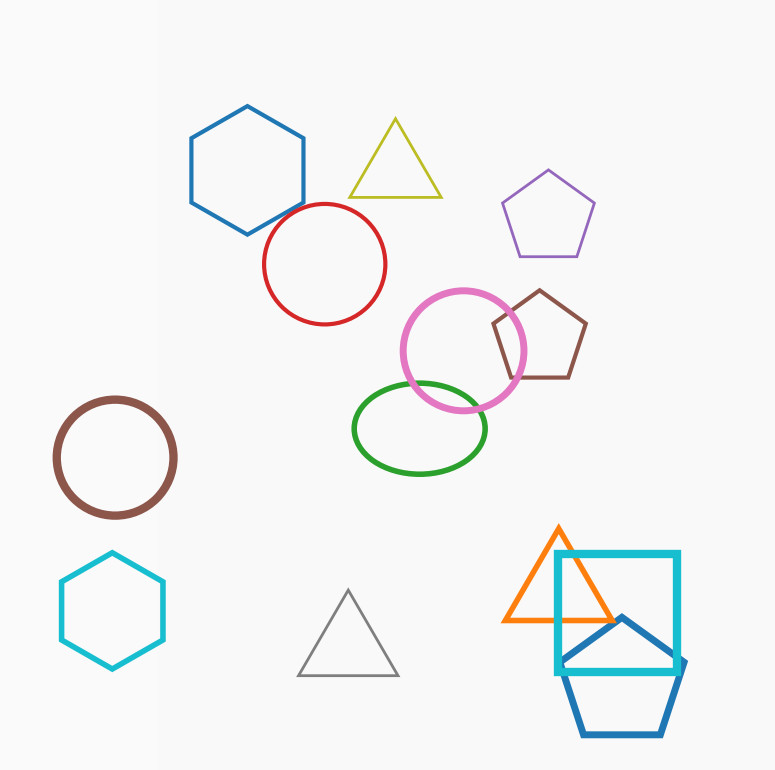[{"shape": "pentagon", "thickness": 2.5, "radius": 0.42, "center": [0.803, 0.114]}, {"shape": "hexagon", "thickness": 1.5, "radius": 0.42, "center": [0.319, 0.779]}, {"shape": "triangle", "thickness": 2, "radius": 0.4, "center": [0.721, 0.234]}, {"shape": "oval", "thickness": 2, "radius": 0.42, "center": [0.542, 0.443]}, {"shape": "circle", "thickness": 1.5, "radius": 0.39, "center": [0.419, 0.657]}, {"shape": "pentagon", "thickness": 1, "radius": 0.31, "center": [0.708, 0.717]}, {"shape": "circle", "thickness": 3, "radius": 0.38, "center": [0.149, 0.406]}, {"shape": "pentagon", "thickness": 1.5, "radius": 0.31, "center": [0.696, 0.56]}, {"shape": "circle", "thickness": 2.5, "radius": 0.39, "center": [0.598, 0.544]}, {"shape": "triangle", "thickness": 1, "radius": 0.37, "center": [0.449, 0.16]}, {"shape": "triangle", "thickness": 1, "radius": 0.34, "center": [0.51, 0.778]}, {"shape": "hexagon", "thickness": 2, "radius": 0.38, "center": [0.145, 0.207]}, {"shape": "square", "thickness": 3, "radius": 0.38, "center": [0.796, 0.204]}]